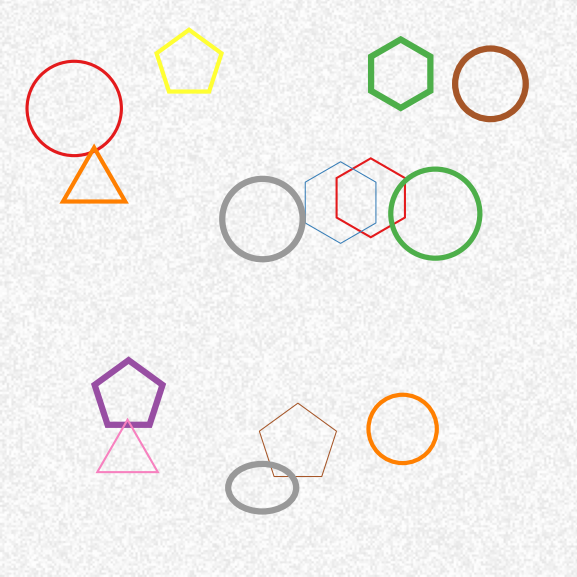[{"shape": "circle", "thickness": 1.5, "radius": 0.41, "center": [0.129, 0.811]}, {"shape": "hexagon", "thickness": 1, "radius": 0.34, "center": [0.642, 0.657]}, {"shape": "hexagon", "thickness": 0.5, "radius": 0.35, "center": [0.59, 0.648]}, {"shape": "circle", "thickness": 2.5, "radius": 0.39, "center": [0.754, 0.629]}, {"shape": "hexagon", "thickness": 3, "radius": 0.3, "center": [0.694, 0.872]}, {"shape": "pentagon", "thickness": 3, "radius": 0.31, "center": [0.223, 0.314]}, {"shape": "circle", "thickness": 2, "radius": 0.3, "center": [0.697, 0.256]}, {"shape": "triangle", "thickness": 2, "radius": 0.31, "center": [0.163, 0.681]}, {"shape": "pentagon", "thickness": 2, "radius": 0.3, "center": [0.327, 0.888]}, {"shape": "circle", "thickness": 3, "radius": 0.31, "center": [0.849, 0.854]}, {"shape": "pentagon", "thickness": 0.5, "radius": 0.35, "center": [0.516, 0.231]}, {"shape": "triangle", "thickness": 1, "radius": 0.3, "center": [0.221, 0.212]}, {"shape": "circle", "thickness": 3, "radius": 0.35, "center": [0.454, 0.62]}, {"shape": "oval", "thickness": 3, "radius": 0.29, "center": [0.454, 0.155]}]